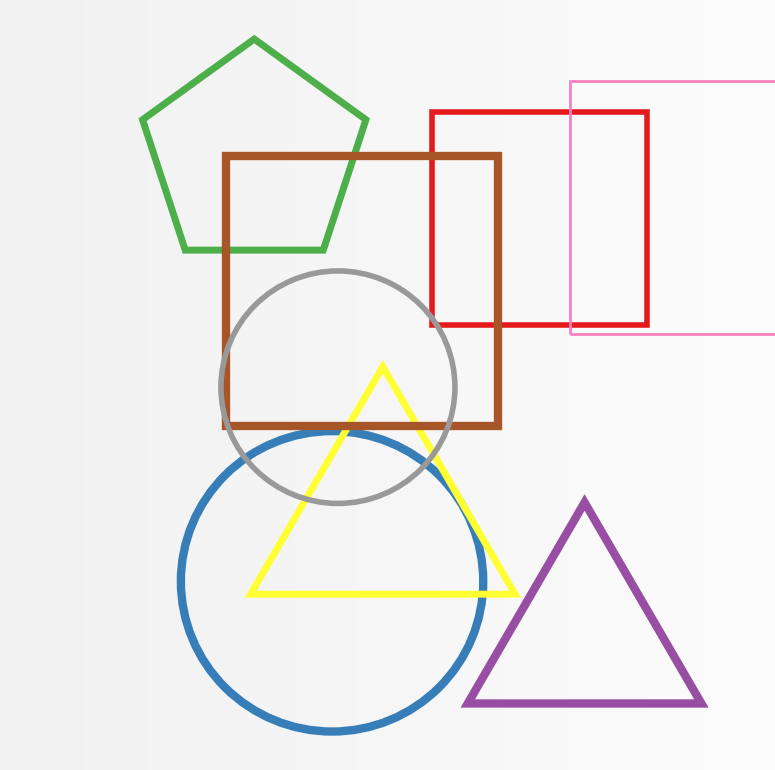[{"shape": "square", "thickness": 2, "radius": 0.69, "center": [0.696, 0.716]}, {"shape": "circle", "thickness": 3, "radius": 0.98, "center": [0.428, 0.245]}, {"shape": "pentagon", "thickness": 2.5, "radius": 0.76, "center": [0.328, 0.798]}, {"shape": "triangle", "thickness": 3, "radius": 0.87, "center": [0.754, 0.173]}, {"shape": "triangle", "thickness": 2.5, "radius": 0.98, "center": [0.494, 0.327]}, {"shape": "square", "thickness": 3, "radius": 0.88, "center": [0.467, 0.622]}, {"shape": "square", "thickness": 1, "radius": 0.82, "center": [0.899, 0.73]}, {"shape": "circle", "thickness": 2, "radius": 0.75, "center": [0.436, 0.497]}]